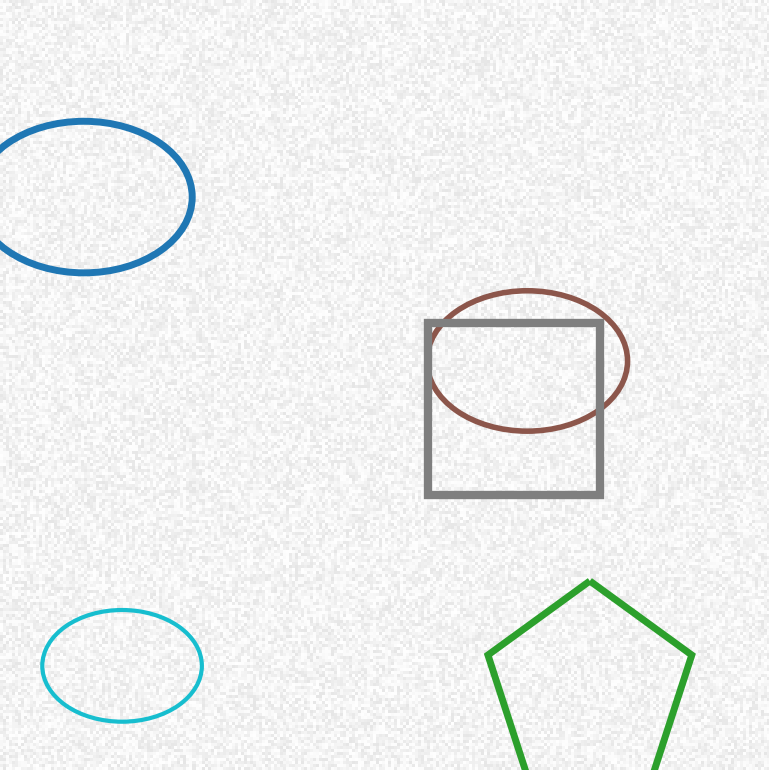[{"shape": "oval", "thickness": 2.5, "radius": 0.7, "center": [0.109, 0.744]}, {"shape": "pentagon", "thickness": 2.5, "radius": 0.7, "center": [0.766, 0.106]}, {"shape": "oval", "thickness": 2, "radius": 0.65, "center": [0.685, 0.531]}, {"shape": "square", "thickness": 3, "radius": 0.56, "center": [0.668, 0.469]}, {"shape": "oval", "thickness": 1.5, "radius": 0.52, "center": [0.159, 0.135]}]